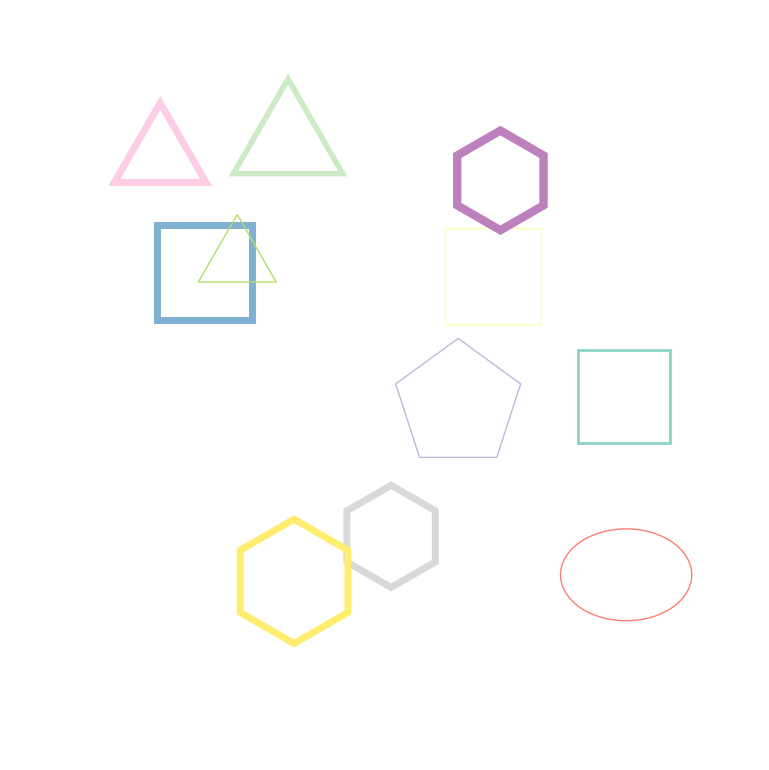[{"shape": "square", "thickness": 1, "radius": 0.3, "center": [0.81, 0.485]}, {"shape": "square", "thickness": 0.5, "radius": 0.31, "center": [0.641, 0.642]}, {"shape": "pentagon", "thickness": 0.5, "radius": 0.43, "center": [0.595, 0.475]}, {"shape": "oval", "thickness": 0.5, "radius": 0.43, "center": [0.813, 0.253]}, {"shape": "square", "thickness": 2.5, "radius": 0.31, "center": [0.266, 0.646]}, {"shape": "triangle", "thickness": 0.5, "radius": 0.29, "center": [0.308, 0.663]}, {"shape": "triangle", "thickness": 2.5, "radius": 0.34, "center": [0.208, 0.798]}, {"shape": "hexagon", "thickness": 2.5, "radius": 0.33, "center": [0.508, 0.303]}, {"shape": "hexagon", "thickness": 3, "radius": 0.32, "center": [0.65, 0.766]}, {"shape": "triangle", "thickness": 2, "radius": 0.41, "center": [0.374, 0.815]}, {"shape": "hexagon", "thickness": 2.5, "radius": 0.4, "center": [0.382, 0.245]}]